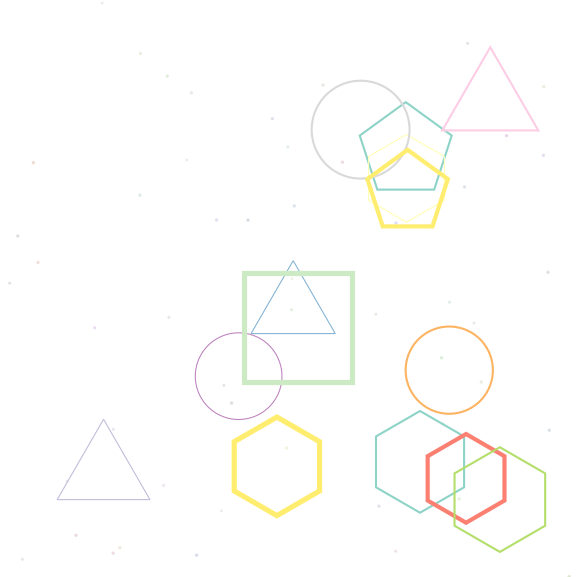[{"shape": "hexagon", "thickness": 1, "radius": 0.44, "center": [0.727, 0.199]}, {"shape": "pentagon", "thickness": 1, "radius": 0.42, "center": [0.703, 0.739]}, {"shape": "hexagon", "thickness": 0.5, "radius": 0.38, "center": [0.704, 0.69]}, {"shape": "triangle", "thickness": 0.5, "radius": 0.46, "center": [0.179, 0.18]}, {"shape": "hexagon", "thickness": 2, "radius": 0.38, "center": [0.807, 0.171]}, {"shape": "triangle", "thickness": 0.5, "radius": 0.42, "center": [0.508, 0.464]}, {"shape": "circle", "thickness": 1, "radius": 0.38, "center": [0.778, 0.358]}, {"shape": "hexagon", "thickness": 1, "radius": 0.45, "center": [0.866, 0.134]}, {"shape": "triangle", "thickness": 1, "radius": 0.48, "center": [0.849, 0.821]}, {"shape": "circle", "thickness": 1, "radius": 0.42, "center": [0.624, 0.775]}, {"shape": "circle", "thickness": 0.5, "radius": 0.38, "center": [0.413, 0.348]}, {"shape": "square", "thickness": 2.5, "radius": 0.47, "center": [0.516, 0.432]}, {"shape": "hexagon", "thickness": 2.5, "radius": 0.43, "center": [0.479, 0.192]}, {"shape": "pentagon", "thickness": 2, "radius": 0.37, "center": [0.706, 0.666]}]